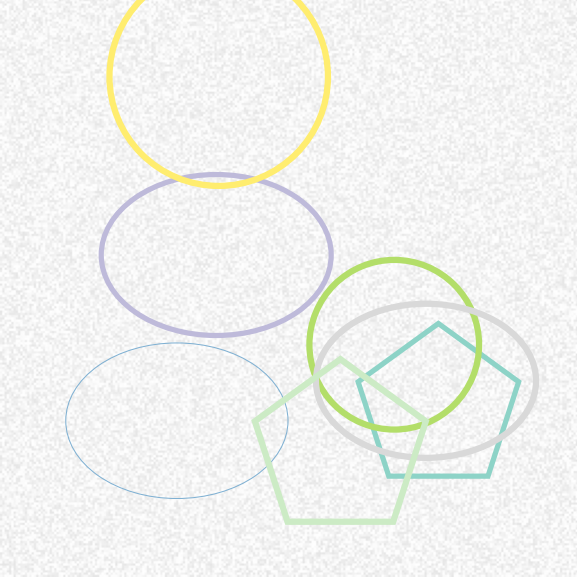[{"shape": "pentagon", "thickness": 2.5, "radius": 0.73, "center": [0.759, 0.293]}, {"shape": "oval", "thickness": 2.5, "radius": 1.0, "center": [0.374, 0.558]}, {"shape": "oval", "thickness": 0.5, "radius": 0.96, "center": [0.306, 0.271]}, {"shape": "circle", "thickness": 3, "radius": 0.73, "center": [0.683, 0.402]}, {"shape": "oval", "thickness": 3, "radius": 0.95, "center": [0.738, 0.34]}, {"shape": "pentagon", "thickness": 3, "radius": 0.78, "center": [0.589, 0.222]}, {"shape": "circle", "thickness": 3, "radius": 0.95, "center": [0.379, 0.866]}]